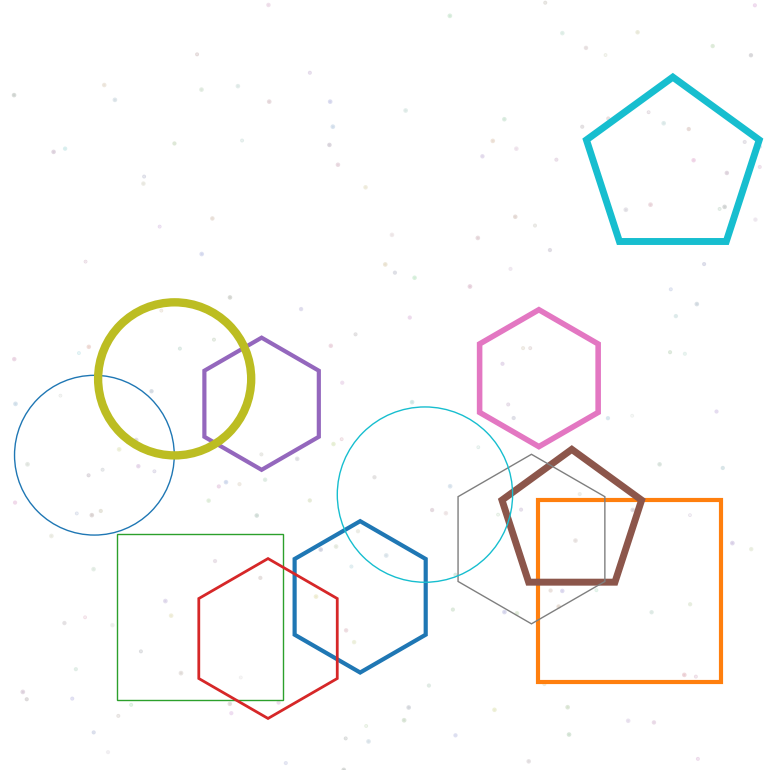[{"shape": "circle", "thickness": 0.5, "radius": 0.52, "center": [0.123, 0.409]}, {"shape": "hexagon", "thickness": 1.5, "radius": 0.49, "center": [0.468, 0.225]}, {"shape": "square", "thickness": 1.5, "radius": 0.59, "center": [0.818, 0.233]}, {"shape": "square", "thickness": 0.5, "radius": 0.54, "center": [0.26, 0.199]}, {"shape": "hexagon", "thickness": 1, "radius": 0.52, "center": [0.348, 0.171]}, {"shape": "hexagon", "thickness": 1.5, "radius": 0.43, "center": [0.34, 0.476]}, {"shape": "pentagon", "thickness": 2.5, "radius": 0.48, "center": [0.743, 0.321]}, {"shape": "hexagon", "thickness": 2, "radius": 0.44, "center": [0.7, 0.509]}, {"shape": "hexagon", "thickness": 0.5, "radius": 0.55, "center": [0.69, 0.3]}, {"shape": "circle", "thickness": 3, "radius": 0.5, "center": [0.227, 0.508]}, {"shape": "pentagon", "thickness": 2.5, "radius": 0.59, "center": [0.874, 0.782]}, {"shape": "circle", "thickness": 0.5, "radius": 0.57, "center": [0.552, 0.358]}]